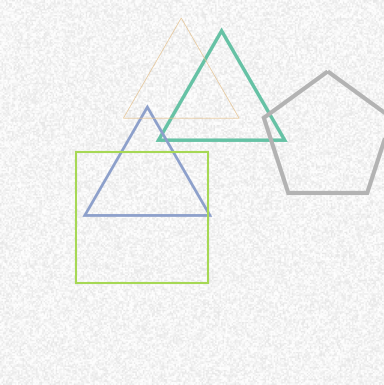[{"shape": "triangle", "thickness": 2.5, "radius": 0.95, "center": [0.576, 0.731]}, {"shape": "triangle", "thickness": 2, "radius": 0.94, "center": [0.383, 0.534]}, {"shape": "square", "thickness": 1.5, "radius": 0.86, "center": [0.368, 0.435]}, {"shape": "triangle", "thickness": 0.5, "radius": 0.87, "center": [0.471, 0.78]}, {"shape": "pentagon", "thickness": 3, "radius": 0.87, "center": [0.851, 0.64]}]